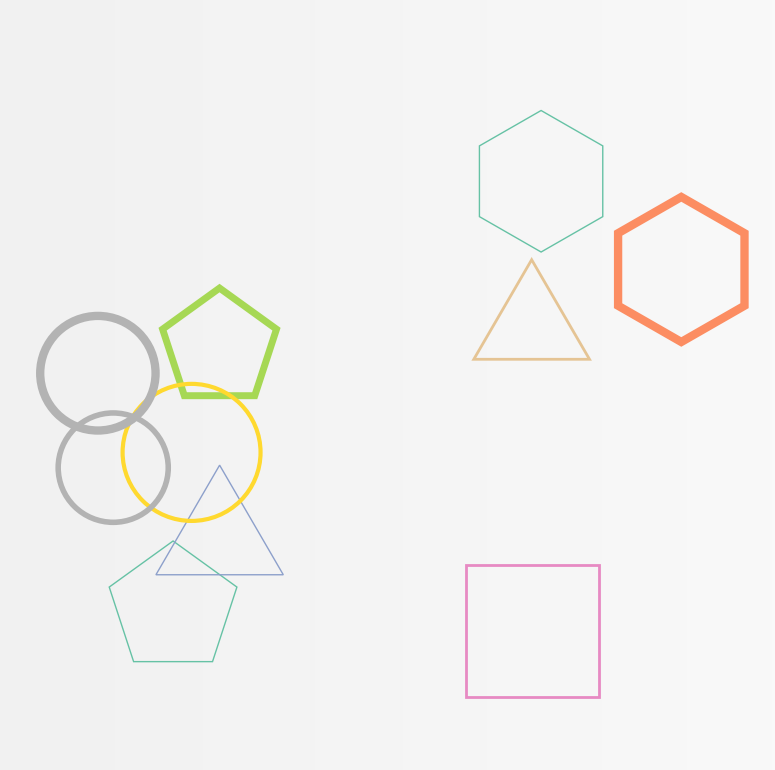[{"shape": "pentagon", "thickness": 0.5, "radius": 0.43, "center": [0.223, 0.211]}, {"shape": "hexagon", "thickness": 0.5, "radius": 0.46, "center": [0.698, 0.765]}, {"shape": "hexagon", "thickness": 3, "radius": 0.47, "center": [0.879, 0.65]}, {"shape": "triangle", "thickness": 0.5, "radius": 0.47, "center": [0.283, 0.301]}, {"shape": "square", "thickness": 1, "radius": 0.43, "center": [0.687, 0.18]}, {"shape": "pentagon", "thickness": 2.5, "radius": 0.39, "center": [0.283, 0.549]}, {"shape": "circle", "thickness": 1.5, "radius": 0.44, "center": [0.247, 0.412]}, {"shape": "triangle", "thickness": 1, "radius": 0.43, "center": [0.686, 0.577]}, {"shape": "circle", "thickness": 3, "radius": 0.37, "center": [0.126, 0.515]}, {"shape": "circle", "thickness": 2, "radius": 0.36, "center": [0.146, 0.393]}]